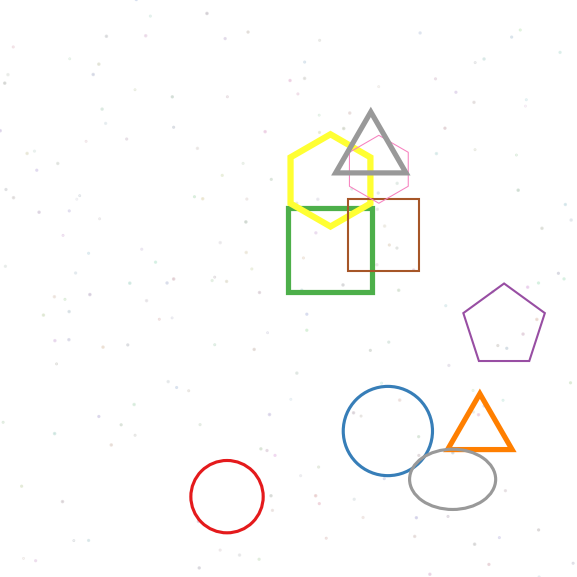[{"shape": "circle", "thickness": 1.5, "radius": 0.31, "center": [0.393, 0.139]}, {"shape": "circle", "thickness": 1.5, "radius": 0.39, "center": [0.672, 0.253]}, {"shape": "square", "thickness": 2.5, "radius": 0.36, "center": [0.572, 0.566]}, {"shape": "pentagon", "thickness": 1, "radius": 0.37, "center": [0.873, 0.434]}, {"shape": "triangle", "thickness": 2.5, "radius": 0.32, "center": [0.831, 0.253]}, {"shape": "hexagon", "thickness": 3, "radius": 0.4, "center": [0.572, 0.687]}, {"shape": "square", "thickness": 1, "radius": 0.31, "center": [0.664, 0.592]}, {"shape": "hexagon", "thickness": 0.5, "radius": 0.29, "center": [0.656, 0.706]}, {"shape": "oval", "thickness": 1.5, "radius": 0.37, "center": [0.784, 0.169]}, {"shape": "triangle", "thickness": 2.5, "radius": 0.35, "center": [0.642, 0.735]}]